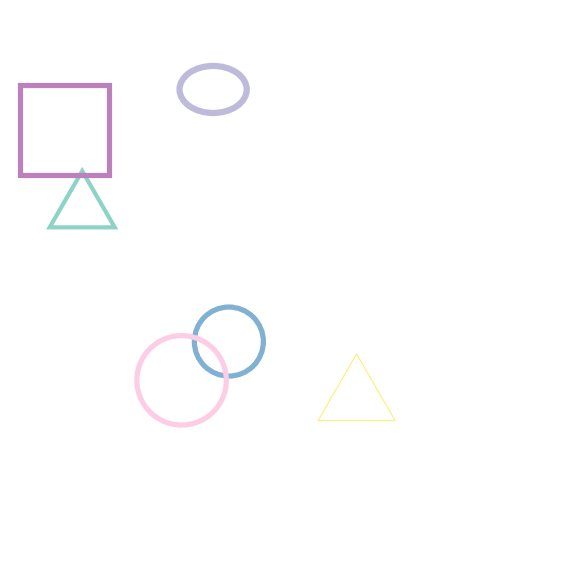[{"shape": "triangle", "thickness": 2, "radius": 0.33, "center": [0.142, 0.638]}, {"shape": "oval", "thickness": 3, "radius": 0.29, "center": [0.369, 0.844]}, {"shape": "circle", "thickness": 2.5, "radius": 0.3, "center": [0.396, 0.408]}, {"shape": "circle", "thickness": 2.5, "radius": 0.39, "center": [0.314, 0.341]}, {"shape": "square", "thickness": 2.5, "radius": 0.39, "center": [0.112, 0.774]}, {"shape": "triangle", "thickness": 0.5, "radius": 0.39, "center": [0.618, 0.309]}]